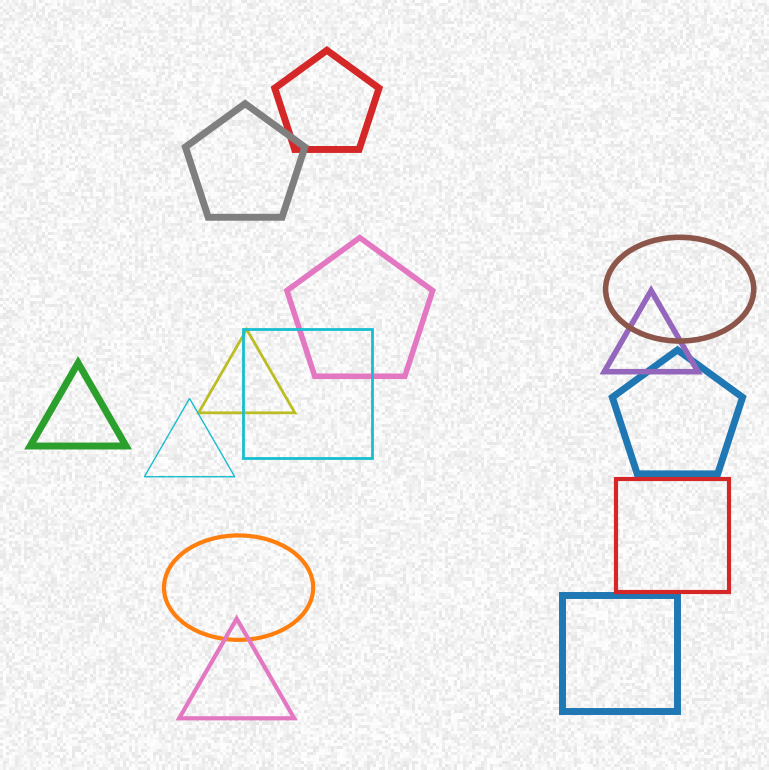[{"shape": "square", "thickness": 2.5, "radius": 0.37, "center": [0.805, 0.152]}, {"shape": "pentagon", "thickness": 2.5, "radius": 0.44, "center": [0.88, 0.457]}, {"shape": "oval", "thickness": 1.5, "radius": 0.48, "center": [0.31, 0.237]}, {"shape": "triangle", "thickness": 2.5, "radius": 0.36, "center": [0.101, 0.457]}, {"shape": "square", "thickness": 1.5, "radius": 0.37, "center": [0.873, 0.304]}, {"shape": "pentagon", "thickness": 2.5, "radius": 0.36, "center": [0.425, 0.863]}, {"shape": "triangle", "thickness": 2, "radius": 0.35, "center": [0.846, 0.552]}, {"shape": "oval", "thickness": 2, "radius": 0.48, "center": [0.883, 0.624]}, {"shape": "pentagon", "thickness": 2, "radius": 0.5, "center": [0.467, 0.592]}, {"shape": "triangle", "thickness": 1.5, "radius": 0.43, "center": [0.307, 0.11]}, {"shape": "pentagon", "thickness": 2.5, "radius": 0.41, "center": [0.318, 0.784]}, {"shape": "triangle", "thickness": 1, "radius": 0.36, "center": [0.32, 0.5]}, {"shape": "square", "thickness": 1, "radius": 0.42, "center": [0.399, 0.489]}, {"shape": "triangle", "thickness": 0.5, "radius": 0.34, "center": [0.246, 0.415]}]